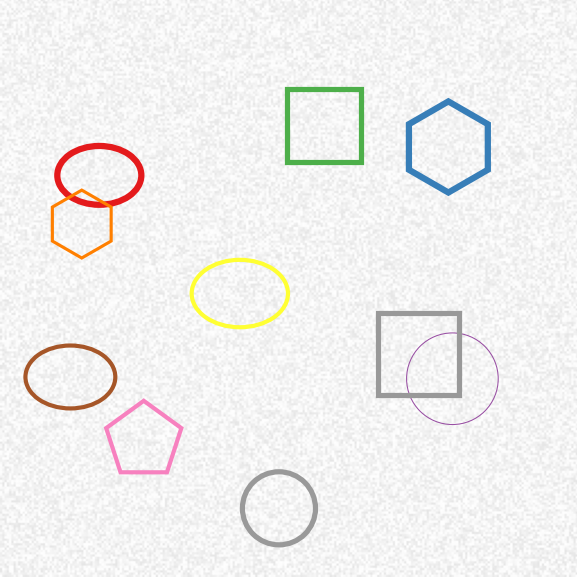[{"shape": "oval", "thickness": 3, "radius": 0.36, "center": [0.172, 0.695]}, {"shape": "hexagon", "thickness": 3, "radius": 0.39, "center": [0.776, 0.745]}, {"shape": "square", "thickness": 2.5, "radius": 0.32, "center": [0.561, 0.782]}, {"shape": "circle", "thickness": 0.5, "radius": 0.4, "center": [0.783, 0.343]}, {"shape": "hexagon", "thickness": 1.5, "radius": 0.29, "center": [0.142, 0.611]}, {"shape": "oval", "thickness": 2, "radius": 0.42, "center": [0.415, 0.491]}, {"shape": "oval", "thickness": 2, "radius": 0.39, "center": [0.122, 0.346]}, {"shape": "pentagon", "thickness": 2, "radius": 0.34, "center": [0.249, 0.237]}, {"shape": "circle", "thickness": 2.5, "radius": 0.32, "center": [0.483, 0.119]}, {"shape": "square", "thickness": 2.5, "radius": 0.35, "center": [0.725, 0.386]}]